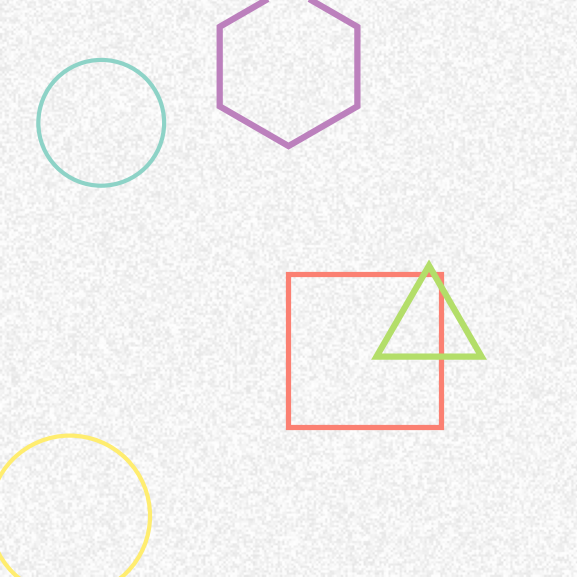[{"shape": "circle", "thickness": 2, "radius": 0.54, "center": [0.175, 0.786]}, {"shape": "square", "thickness": 2.5, "radius": 0.66, "center": [0.631, 0.392]}, {"shape": "triangle", "thickness": 3, "radius": 0.53, "center": [0.743, 0.434]}, {"shape": "hexagon", "thickness": 3, "radius": 0.69, "center": [0.5, 0.884]}, {"shape": "circle", "thickness": 2, "radius": 0.7, "center": [0.121, 0.106]}]